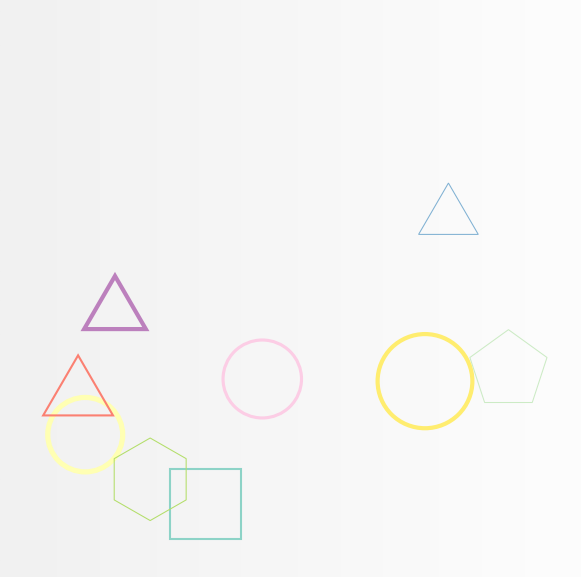[{"shape": "square", "thickness": 1, "radius": 0.31, "center": [0.353, 0.127]}, {"shape": "circle", "thickness": 2.5, "radius": 0.32, "center": [0.147, 0.246]}, {"shape": "triangle", "thickness": 1, "radius": 0.35, "center": [0.134, 0.314]}, {"shape": "triangle", "thickness": 0.5, "radius": 0.3, "center": [0.771, 0.623]}, {"shape": "hexagon", "thickness": 0.5, "radius": 0.36, "center": [0.258, 0.169]}, {"shape": "circle", "thickness": 1.5, "radius": 0.34, "center": [0.451, 0.343]}, {"shape": "triangle", "thickness": 2, "radius": 0.31, "center": [0.198, 0.46]}, {"shape": "pentagon", "thickness": 0.5, "radius": 0.35, "center": [0.875, 0.359]}, {"shape": "circle", "thickness": 2, "radius": 0.41, "center": [0.731, 0.339]}]